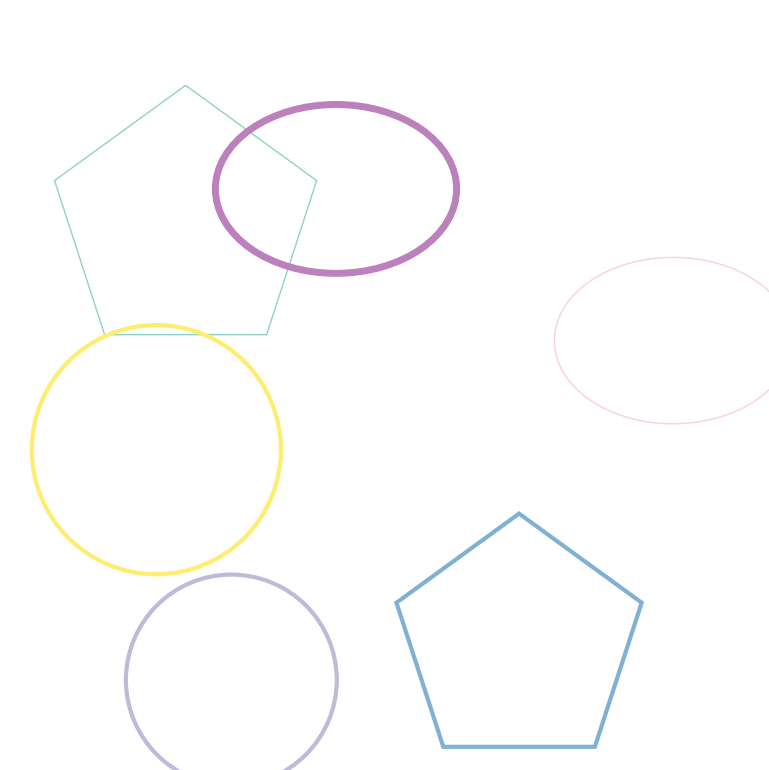[{"shape": "pentagon", "thickness": 0.5, "radius": 0.89, "center": [0.241, 0.71]}, {"shape": "circle", "thickness": 1.5, "radius": 0.68, "center": [0.3, 0.117]}, {"shape": "pentagon", "thickness": 1.5, "radius": 0.84, "center": [0.674, 0.166]}, {"shape": "oval", "thickness": 0.5, "radius": 0.77, "center": [0.874, 0.558]}, {"shape": "oval", "thickness": 2.5, "radius": 0.78, "center": [0.436, 0.755]}, {"shape": "circle", "thickness": 1.5, "radius": 0.81, "center": [0.203, 0.416]}]